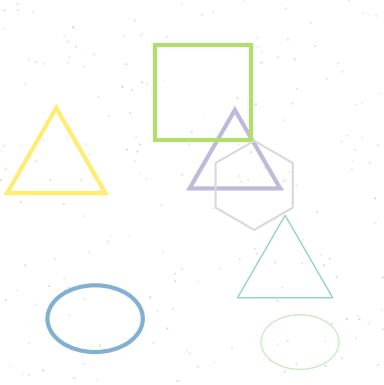[{"shape": "triangle", "thickness": 1, "radius": 0.71, "center": [0.741, 0.298]}, {"shape": "triangle", "thickness": 3, "radius": 0.68, "center": [0.61, 0.579]}, {"shape": "oval", "thickness": 3, "radius": 0.62, "center": [0.247, 0.172]}, {"shape": "square", "thickness": 3, "radius": 0.62, "center": [0.527, 0.761]}, {"shape": "hexagon", "thickness": 1.5, "radius": 0.58, "center": [0.66, 0.519]}, {"shape": "oval", "thickness": 1, "radius": 0.51, "center": [0.779, 0.112]}, {"shape": "triangle", "thickness": 3, "radius": 0.74, "center": [0.146, 0.572]}]